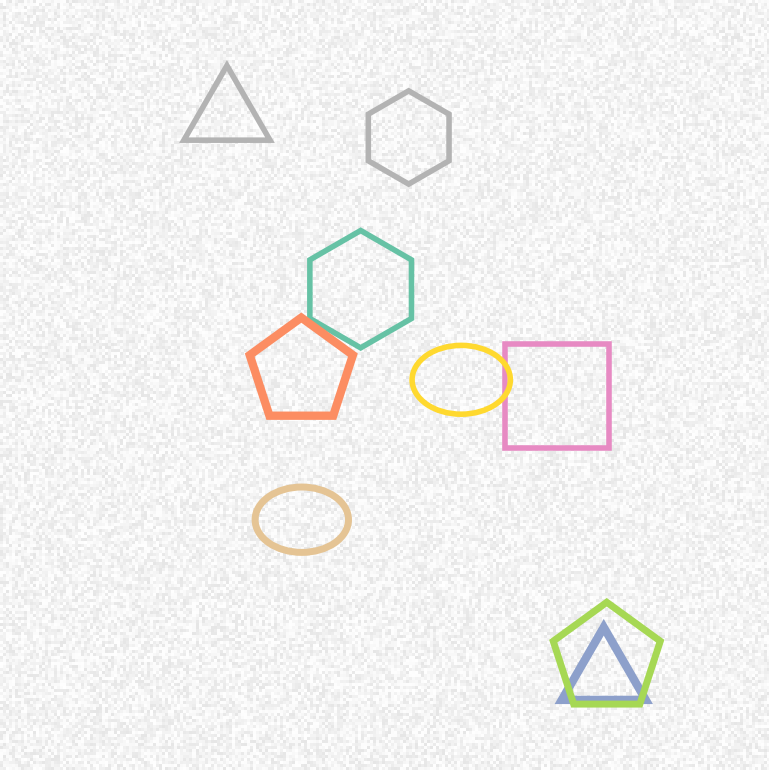[{"shape": "hexagon", "thickness": 2, "radius": 0.38, "center": [0.468, 0.624]}, {"shape": "pentagon", "thickness": 3, "radius": 0.35, "center": [0.391, 0.517]}, {"shape": "triangle", "thickness": 3, "radius": 0.31, "center": [0.784, 0.122]}, {"shape": "square", "thickness": 2, "radius": 0.34, "center": [0.723, 0.486]}, {"shape": "pentagon", "thickness": 2.5, "radius": 0.37, "center": [0.788, 0.145]}, {"shape": "oval", "thickness": 2, "radius": 0.32, "center": [0.599, 0.507]}, {"shape": "oval", "thickness": 2.5, "radius": 0.3, "center": [0.392, 0.325]}, {"shape": "triangle", "thickness": 2, "radius": 0.32, "center": [0.295, 0.85]}, {"shape": "hexagon", "thickness": 2, "radius": 0.3, "center": [0.531, 0.821]}]